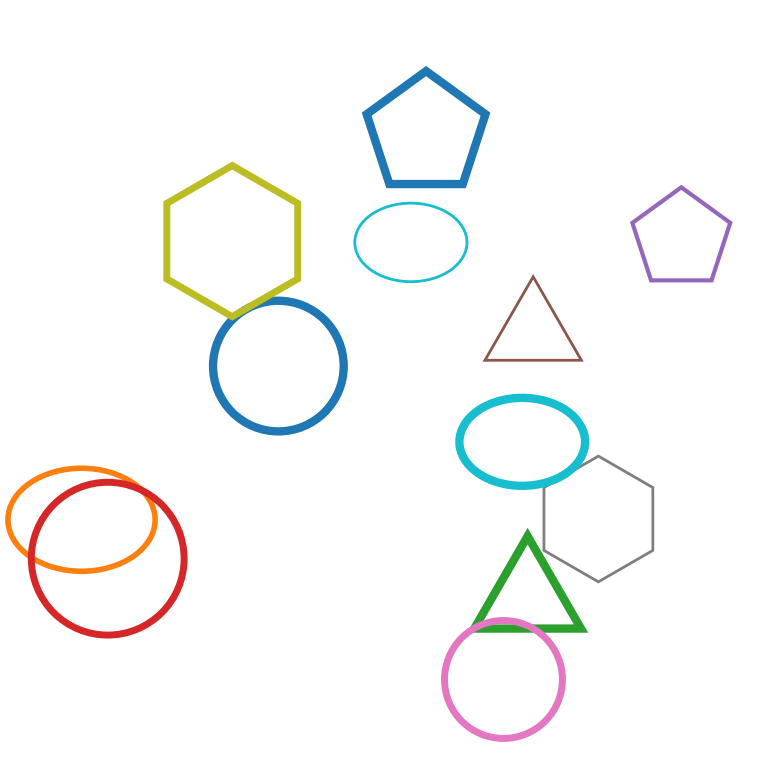[{"shape": "pentagon", "thickness": 3, "radius": 0.41, "center": [0.553, 0.827]}, {"shape": "circle", "thickness": 3, "radius": 0.42, "center": [0.362, 0.525]}, {"shape": "oval", "thickness": 2, "radius": 0.48, "center": [0.106, 0.325]}, {"shape": "triangle", "thickness": 3, "radius": 0.4, "center": [0.685, 0.224]}, {"shape": "circle", "thickness": 2.5, "radius": 0.5, "center": [0.14, 0.274]}, {"shape": "pentagon", "thickness": 1.5, "radius": 0.33, "center": [0.885, 0.69]}, {"shape": "triangle", "thickness": 1, "radius": 0.36, "center": [0.692, 0.568]}, {"shape": "circle", "thickness": 2.5, "radius": 0.38, "center": [0.654, 0.118]}, {"shape": "hexagon", "thickness": 1, "radius": 0.41, "center": [0.777, 0.326]}, {"shape": "hexagon", "thickness": 2.5, "radius": 0.49, "center": [0.302, 0.687]}, {"shape": "oval", "thickness": 1, "radius": 0.36, "center": [0.534, 0.685]}, {"shape": "oval", "thickness": 3, "radius": 0.41, "center": [0.678, 0.426]}]